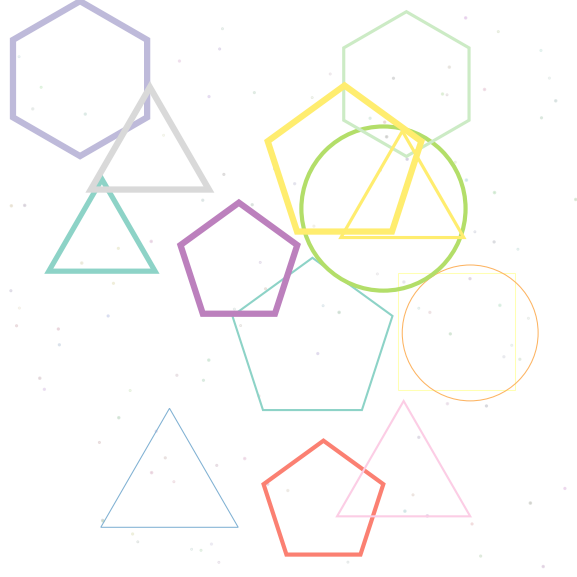[{"shape": "pentagon", "thickness": 1, "radius": 0.73, "center": [0.541, 0.407]}, {"shape": "triangle", "thickness": 2.5, "radius": 0.53, "center": [0.176, 0.583]}, {"shape": "square", "thickness": 0.5, "radius": 0.51, "center": [0.791, 0.425]}, {"shape": "hexagon", "thickness": 3, "radius": 0.67, "center": [0.139, 0.863]}, {"shape": "pentagon", "thickness": 2, "radius": 0.55, "center": [0.56, 0.127]}, {"shape": "triangle", "thickness": 0.5, "radius": 0.69, "center": [0.294, 0.155]}, {"shape": "circle", "thickness": 0.5, "radius": 0.59, "center": [0.814, 0.423]}, {"shape": "circle", "thickness": 2, "radius": 0.71, "center": [0.664, 0.638]}, {"shape": "triangle", "thickness": 1, "radius": 0.67, "center": [0.699, 0.172]}, {"shape": "triangle", "thickness": 3, "radius": 0.59, "center": [0.26, 0.73]}, {"shape": "pentagon", "thickness": 3, "radius": 0.53, "center": [0.414, 0.542]}, {"shape": "hexagon", "thickness": 1.5, "radius": 0.63, "center": [0.704, 0.854]}, {"shape": "pentagon", "thickness": 3, "radius": 0.7, "center": [0.597, 0.711]}, {"shape": "triangle", "thickness": 1.5, "radius": 0.61, "center": [0.697, 0.649]}]